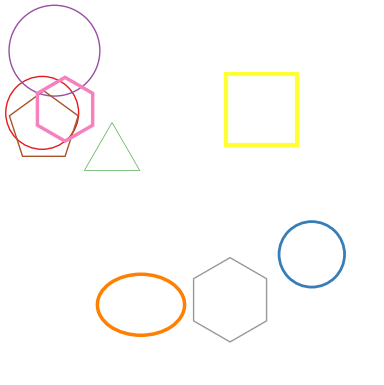[{"shape": "circle", "thickness": 1, "radius": 0.47, "center": [0.11, 0.707]}, {"shape": "circle", "thickness": 2, "radius": 0.43, "center": [0.81, 0.339]}, {"shape": "triangle", "thickness": 0.5, "radius": 0.42, "center": [0.291, 0.599]}, {"shape": "circle", "thickness": 1, "radius": 0.59, "center": [0.141, 0.868]}, {"shape": "oval", "thickness": 2.5, "radius": 0.57, "center": [0.366, 0.208]}, {"shape": "square", "thickness": 3, "radius": 0.46, "center": [0.68, 0.716]}, {"shape": "pentagon", "thickness": 1, "radius": 0.47, "center": [0.114, 0.67]}, {"shape": "hexagon", "thickness": 2.5, "radius": 0.41, "center": [0.169, 0.716]}, {"shape": "hexagon", "thickness": 1, "radius": 0.55, "center": [0.598, 0.221]}]